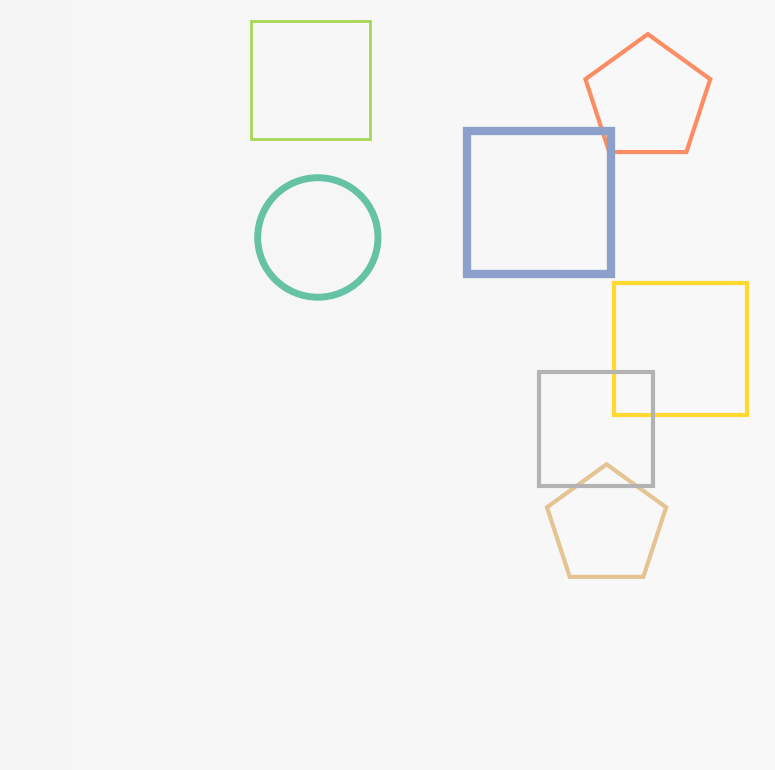[{"shape": "circle", "thickness": 2.5, "radius": 0.39, "center": [0.41, 0.692]}, {"shape": "pentagon", "thickness": 1.5, "radius": 0.42, "center": [0.836, 0.871]}, {"shape": "square", "thickness": 3, "radius": 0.46, "center": [0.696, 0.737]}, {"shape": "square", "thickness": 1, "radius": 0.38, "center": [0.401, 0.896]}, {"shape": "square", "thickness": 1.5, "radius": 0.43, "center": [0.878, 0.547]}, {"shape": "pentagon", "thickness": 1.5, "radius": 0.4, "center": [0.783, 0.316]}, {"shape": "square", "thickness": 1.5, "radius": 0.37, "center": [0.769, 0.443]}]